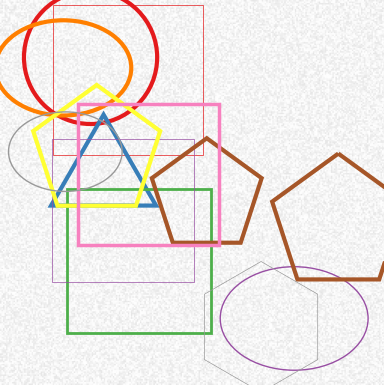[{"shape": "circle", "thickness": 3, "radius": 0.86, "center": [0.235, 0.851]}, {"shape": "square", "thickness": 0.5, "radius": 0.98, "center": [0.332, 0.792]}, {"shape": "triangle", "thickness": 3, "radius": 0.79, "center": [0.269, 0.545]}, {"shape": "square", "thickness": 2, "radius": 0.93, "center": [0.36, 0.321]}, {"shape": "square", "thickness": 0.5, "radius": 0.92, "center": [0.32, 0.453]}, {"shape": "oval", "thickness": 1, "radius": 0.96, "center": [0.764, 0.173]}, {"shape": "oval", "thickness": 3, "radius": 0.88, "center": [0.164, 0.824]}, {"shape": "pentagon", "thickness": 3, "radius": 0.87, "center": [0.251, 0.606]}, {"shape": "pentagon", "thickness": 3, "radius": 0.9, "center": [0.879, 0.42]}, {"shape": "pentagon", "thickness": 3, "radius": 0.75, "center": [0.537, 0.491]}, {"shape": "square", "thickness": 2.5, "radius": 0.92, "center": [0.386, 0.546]}, {"shape": "oval", "thickness": 1, "radius": 0.74, "center": [0.17, 0.606]}, {"shape": "hexagon", "thickness": 0.5, "radius": 0.85, "center": [0.678, 0.151]}]